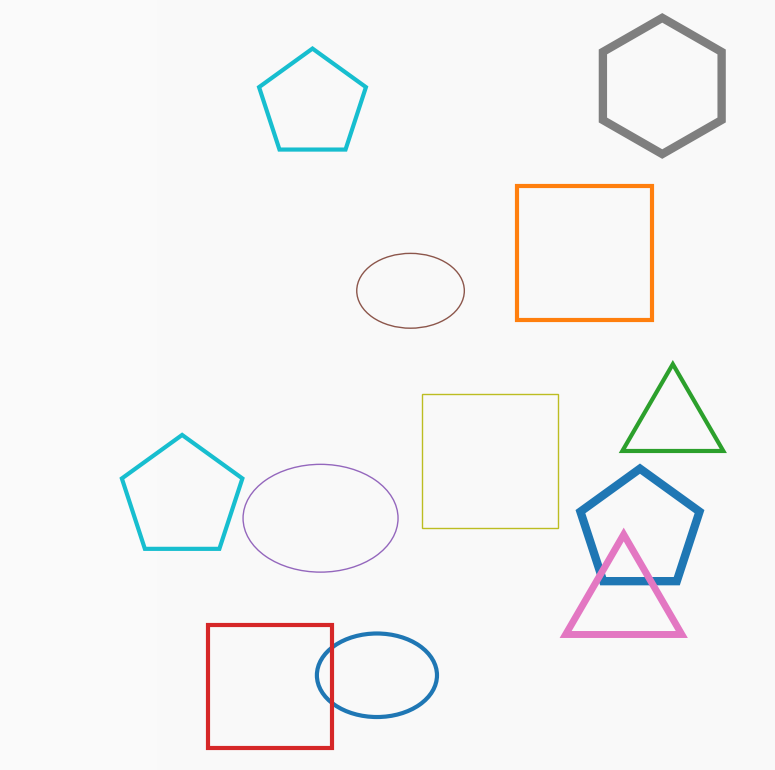[{"shape": "pentagon", "thickness": 3, "radius": 0.4, "center": [0.826, 0.311]}, {"shape": "oval", "thickness": 1.5, "radius": 0.39, "center": [0.486, 0.123]}, {"shape": "square", "thickness": 1.5, "radius": 0.44, "center": [0.754, 0.671]}, {"shape": "triangle", "thickness": 1.5, "radius": 0.38, "center": [0.868, 0.452]}, {"shape": "square", "thickness": 1.5, "radius": 0.4, "center": [0.349, 0.109]}, {"shape": "oval", "thickness": 0.5, "radius": 0.5, "center": [0.414, 0.327]}, {"shape": "oval", "thickness": 0.5, "radius": 0.35, "center": [0.53, 0.622]}, {"shape": "triangle", "thickness": 2.5, "radius": 0.43, "center": [0.805, 0.219]}, {"shape": "hexagon", "thickness": 3, "radius": 0.44, "center": [0.855, 0.888]}, {"shape": "square", "thickness": 0.5, "radius": 0.44, "center": [0.632, 0.401]}, {"shape": "pentagon", "thickness": 1.5, "radius": 0.36, "center": [0.403, 0.864]}, {"shape": "pentagon", "thickness": 1.5, "radius": 0.41, "center": [0.235, 0.353]}]